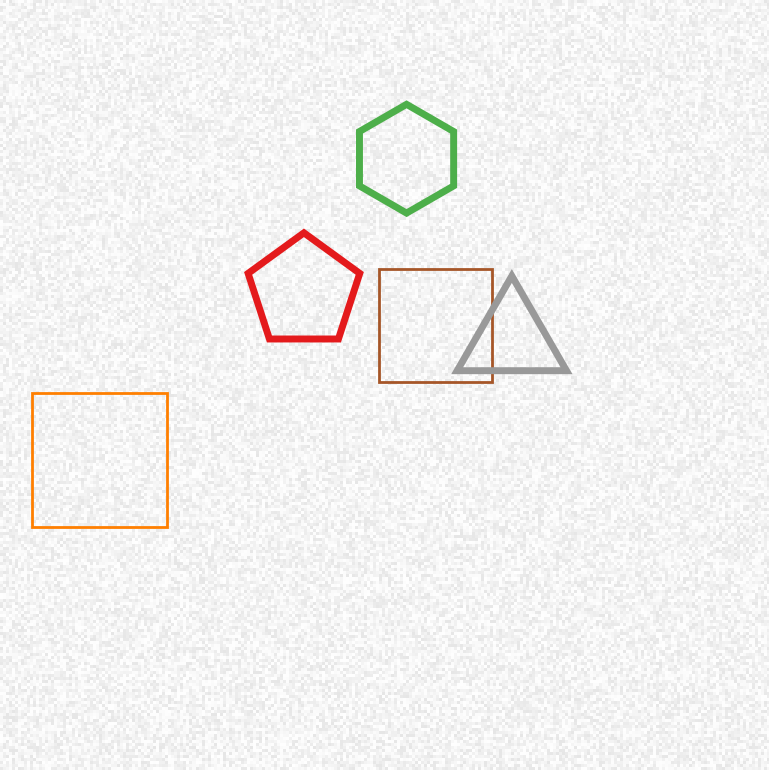[{"shape": "pentagon", "thickness": 2.5, "radius": 0.38, "center": [0.395, 0.621]}, {"shape": "hexagon", "thickness": 2.5, "radius": 0.35, "center": [0.528, 0.794]}, {"shape": "square", "thickness": 1, "radius": 0.44, "center": [0.129, 0.402]}, {"shape": "square", "thickness": 1, "radius": 0.37, "center": [0.566, 0.577]}, {"shape": "triangle", "thickness": 2.5, "radius": 0.41, "center": [0.665, 0.56]}]